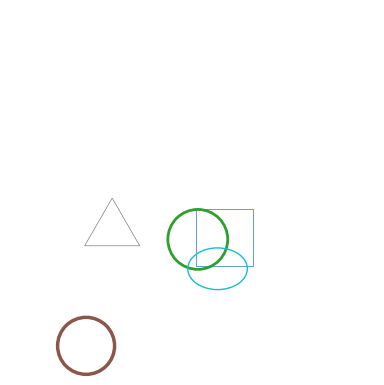[{"shape": "square", "thickness": 0.5, "radius": 0.37, "center": [0.582, 0.383]}, {"shape": "circle", "thickness": 2, "radius": 0.39, "center": [0.514, 0.378]}, {"shape": "circle", "thickness": 2.5, "radius": 0.37, "center": [0.224, 0.102]}, {"shape": "triangle", "thickness": 0.5, "radius": 0.41, "center": [0.291, 0.403]}, {"shape": "oval", "thickness": 1, "radius": 0.39, "center": [0.565, 0.302]}]